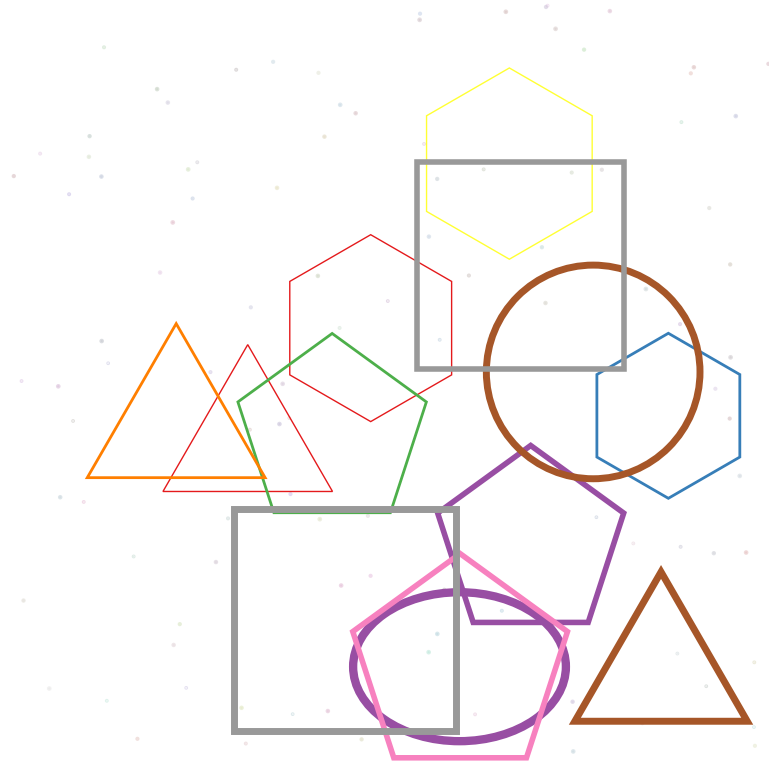[{"shape": "triangle", "thickness": 0.5, "radius": 0.64, "center": [0.322, 0.425]}, {"shape": "hexagon", "thickness": 0.5, "radius": 0.61, "center": [0.481, 0.574]}, {"shape": "hexagon", "thickness": 1, "radius": 0.54, "center": [0.868, 0.46]}, {"shape": "pentagon", "thickness": 1, "radius": 0.64, "center": [0.431, 0.438]}, {"shape": "pentagon", "thickness": 2, "radius": 0.64, "center": [0.689, 0.294]}, {"shape": "oval", "thickness": 3, "radius": 0.69, "center": [0.597, 0.134]}, {"shape": "triangle", "thickness": 1, "radius": 0.67, "center": [0.229, 0.446]}, {"shape": "hexagon", "thickness": 0.5, "radius": 0.62, "center": [0.662, 0.788]}, {"shape": "triangle", "thickness": 2.5, "radius": 0.65, "center": [0.859, 0.128]}, {"shape": "circle", "thickness": 2.5, "radius": 0.69, "center": [0.77, 0.517]}, {"shape": "pentagon", "thickness": 2, "radius": 0.73, "center": [0.598, 0.134]}, {"shape": "square", "thickness": 2, "radius": 0.67, "center": [0.676, 0.655]}, {"shape": "square", "thickness": 2.5, "radius": 0.72, "center": [0.448, 0.195]}]